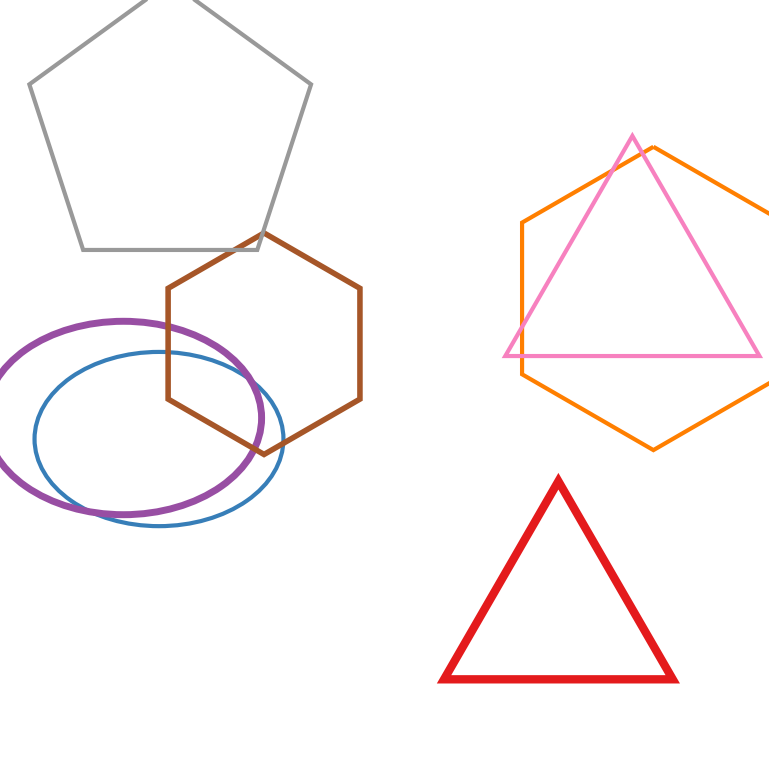[{"shape": "triangle", "thickness": 3, "radius": 0.86, "center": [0.725, 0.204]}, {"shape": "oval", "thickness": 1.5, "radius": 0.81, "center": [0.206, 0.43]}, {"shape": "oval", "thickness": 2.5, "radius": 0.9, "center": [0.16, 0.457]}, {"shape": "hexagon", "thickness": 1.5, "radius": 0.98, "center": [0.849, 0.612]}, {"shape": "hexagon", "thickness": 2, "radius": 0.72, "center": [0.343, 0.554]}, {"shape": "triangle", "thickness": 1.5, "radius": 0.95, "center": [0.821, 0.633]}, {"shape": "pentagon", "thickness": 1.5, "radius": 0.96, "center": [0.221, 0.831]}]